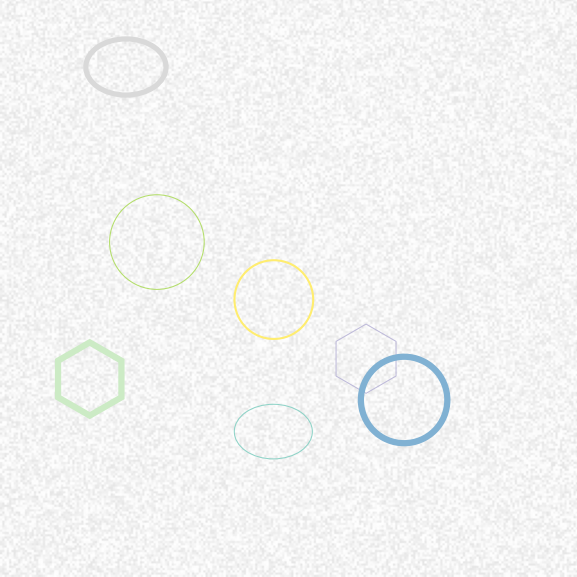[{"shape": "oval", "thickness": 0.5, "radius": 0.34, "center": [0.473, 0.252]}, {"shape": "hexagon", "thickness": 0.5, "radius": 0.3, "center": [0.634, 0.378]}, {"shape": "circle", "thickness": 3, "radius": 0.37, "center": [0.7, 0.307]}, {"shape": "circle", "thickness": 0.5, "radius": 0.41, "center": [0.272, 0.58]}, {"shape": "oval", "thickness": 2.5, "radius": 0.35, "center": [0.218, 0.883]}, {"shape": "hexagon", "thickness": 3, "radius": 0.32, "center": [0.155, 0.343]}, {"shape": "circle", "thickness": 1, "radius": 0.34, "center": [0.474, 0.48]}]